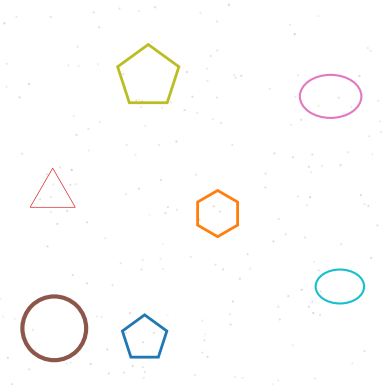[{"shape": "pentagon", "thickness": 2, "radius": 0.3, "center": [0.376, 0.121]}, {"shape": "hexagon", "thickness": 2, "radius": 0.3, "center": [0.565, 0.445]}, {"shape": "triangle", "thickness": 0.5, "radius": 0.34, "center": [0.137, 0.495]}, {"shape": "circle", "thickness": 3, "radius": 0.41, "center": [0.141, 0.147]}, {"shape": "oval", "thickness": 1.5, "radius": 0.4, "center": [0.859, 0.75]}, {"shape": "pentagon", "thickness": 2, "radius": 0.42, "center": [0.385, 0.801]}, {"shape": "oval", "thickness": 1.5, "radius": 0.31, "center": [0.883, 0.256]}]